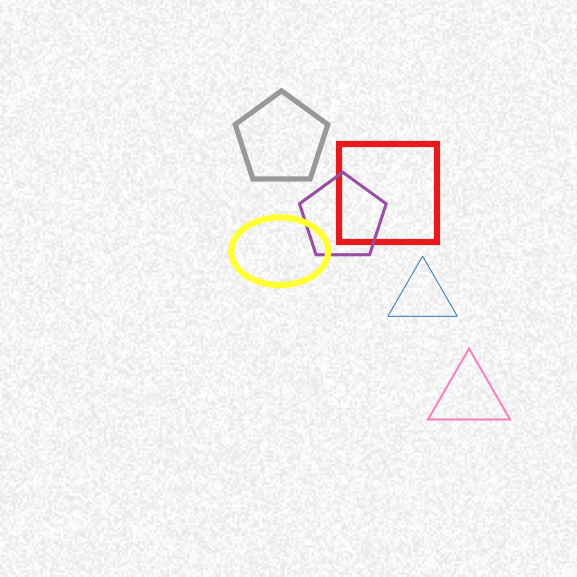[{"shape": "square", "thickness": 3, "radius": 0.42, "center": [0.672, 0.664]}, {"shape": "triangle", "thickness": 0.5, "radius": 0.35, "center": [0.732, 0.486]}, {"shape": "pentagon", "thickness": 1.5, "radius": 0.39, "center": [0.594, 0.622]}, {"shape": "oval", "thickness": 3, "radius": 0.42, "center": [0.484, 0.564]}, {"shape": "triangle", "thickness": 1, "radius": 0.41, "center": [0.812, 0.314]}, {"shape": "pentagon", "thickness": 2.5, "radius": 0.42, "center": [0.487, 0.757]}]